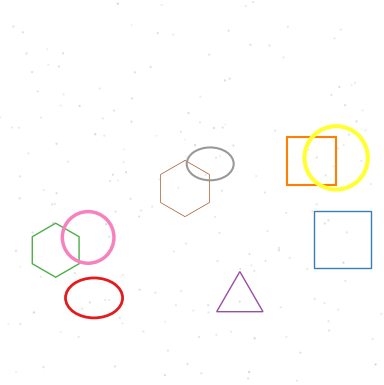[{"shape": "oval", "thickness": 2, "radius": 0.37, "center": [0.244, 0.226]}, {"shape": "square", "thickness": 1, "radius": 0.37, "center": [0.89, 0.377]}, {"shape": "hexagon", "thickness": 1, "radius": 0.35, "center": [0.145, 0.35]}, {"shape": "triangle", "thickness": 1, "radius": 0.35, "center": [0.623, 0.225]}, {"shape": "square", "thickness": 1.5, "radius": 0.32, "center": [0.809, 0.582]}, {"shape": "circle", "thickness": 3, "radius": 0.41, "center": [0.873, 0.59]}, {"shape": "hexagon", "thickness": 0.5, "radius": 0.37, "center": [0.48, 0.51]}, {"shape": "circle", "thickness": 2.5, "radius": 0.34, "center": [0.229, 0.383]}, {"shape": "oval", "thickness": 1.5, "radius": 0.3, "center": [0.546, 0.574]}]